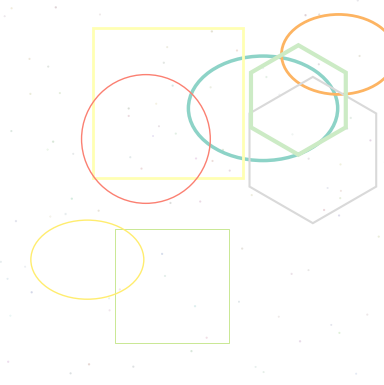[{"shape": "oval", "thickness": 2.5, "radius": 0.97, "center": [0.683, 0.719]}, {"shape": "square", "thickness": 2, "radius": 0.97, "center": [0.437, 0.732]}, {"shape": "circle", "thickness": 1, "radius": 0.84, "center": [0.379, 0.639]}, {"shape": "oval", "thickness": 2, "radius": 0.74, "center": [0.88, 0.859]}, {"shape": "square", "thickness": 0.5, "radius": 0.74, "center": [0.447, 0.258]}, {"shape": "hexagon", "thickness": 1.5, "radius": 0.95, "center": [0.813, 0.61]}, {"shape": "hexagon", "thickness": 3, "radius": 0.71, "center": [0.775, 0.74]}, {"shape": "oval", "thickness": 1, "radius": 0.73, "center": [0.227, 0.326]}]